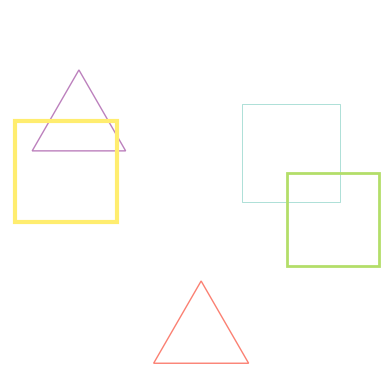[{"shape": "square", "thickness": 0.5, "radius": 0.64, "center": [0.755, 0.603]}, {"shape": "triangle", "thickness": 1, "radius": 0.71, "center": [0.522, 0.128]}, {"shape": "square", "thickness": 2, "radius": 0.6, "center": [0.864, 0.43]}, {"shape": "triangle", "thickness": 1, "radius": 0.7, "center": [0.205, 0.678]}, {"shape": "square", "thickness": 3, "radius": 0.66, "center": [0.171, 0.554]}]